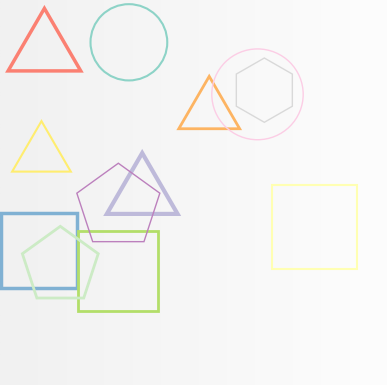[{"shape": "circle", "thickness": 1.5, "radius": 0.5, "center": [0.333, 0.89]}, {"shape": "square", "thickness": 1.5, "radius": 0.54, "center": [0.812, 0.411]}, {"shape": "triangle", "thickness": 3, "radius": 0.53, "center": [0.367, 0.497]}, {"shape": "triangle", "thickness": 2.5, "radius": 0.54, "center": [0.115, 0.87]}, {"shape": "square", "thickness": 2.5, "radius": 0.49, "center": [0.1, 0.351]}, {"shape": "triangle", "thickness": 2, "radius": 0.45, "center": [0.54, 0.711]}, {"shape": "square", "thickness": 2, "radius": 0.52, "center": [0.305, 0.297]}, {"shape": "circle", "thickness": 1, "radius": 0.59, "center": [0.664, 0.755]}, {"shape": "hexagon", "thickness": 1, "radius": 0.42, "center": [0.682, 0.766]}, {"shape": "pentagon", "thickness": 1, "radius": 0.56, "center": [0.305, 0.463]}, {"shape": "pentagon", "thickness": 2, "radius": 0.51, "center": [0.156, 0.309]}, {"shape": "triangle", "thickness": 1.5, "radius": 0.44, "center": [0.107, 0.598]}]